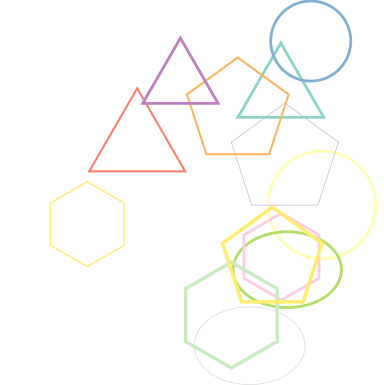[{"shape": "triangle", "thickness": 2, "radius": 0.64, "center": [0.729, 0.76]}, {"shape": "circle", "thickness": 2, "radius": 0.7, "center": [0.836, 0.468]}, {"shape": "pentagon", "thickness": 0.5, "radius": 0.73, "center": [0.74, 0.586]}, {"shape": "triangle", "thickness": 1.5, "radius": 0.72, "center": [0.356, 0.627]}, {"shape": "circle", "thickness": 2, "radius": 0.52, "center": [0.807, 0.893]}, {"shape": "pentagon", "thickness": 1.5, "radius": 0.69, "center": [0.618, 0.712]}, {"shape": "oval", "thickness": 2, "radius": 0.7, "center": [0.746, 0.3]}, {"shape": "hexagon", "thickness": 2, "radius": 0.56, "center": [0.731, 0.334]}, {"shape": "oval", "thickness": 0.5, "radius": 0.72, "center": [0.648, 0.102]}, {"shape": "triangle", "thickness": 2, "radius": 0.57, "center": [0.469, 0.788]}, {"shape": "hexagon", "thickness": 2.5, "radius": 0.69, "center": [0.601, 0.182]}, {"shape": "pentagon", "thickness": 2.5, "radius": 0.68, "center": [0.708, 0.326]}, {"shape": "hexagon", "thickness": 1, "radius": 0.55, "center": [0.227, 0.418]}]